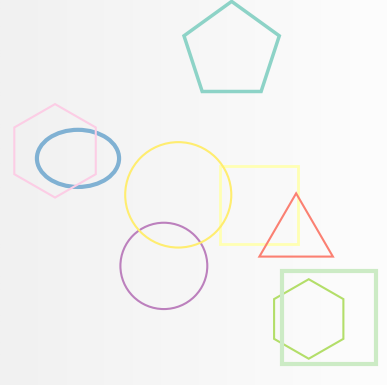[{"shape": "pentagon", "thickness": 2.5, "radius": 0.65, "center": [0.598, 0.867]}, {"shape": "square", "thickness": 2, "radius": 0.51, "center": [0.669, 0.468]}, {"shape": "triangle", "thickness": 1.5, "radius": 0.55, "center": [0.764, 0.388]}, {"shape": "oval", "thickness": 3, "radius": 0.53, "center": [0.201, 0.589]}, {"shape": "hexagon", "thickness": 1.5, "radius": 0.52, "center": [0.797, 0.171]}, {"shape": "hexagon", "thickness": 1.5, "radius": 0.61, "center": [0.142, 0.608]}, {"shape": "circle", "thickness": 1.5, "radius": 0.56, "center": [0.423, 0.309]}, {"shape": "square", "thickness": 3, "radius": 0.6, "center": [0.849, 0.175]}, {"shape": "circle", "thickness": 1.5, "radius": 0.68, "center": [0.46, 0.494]}]